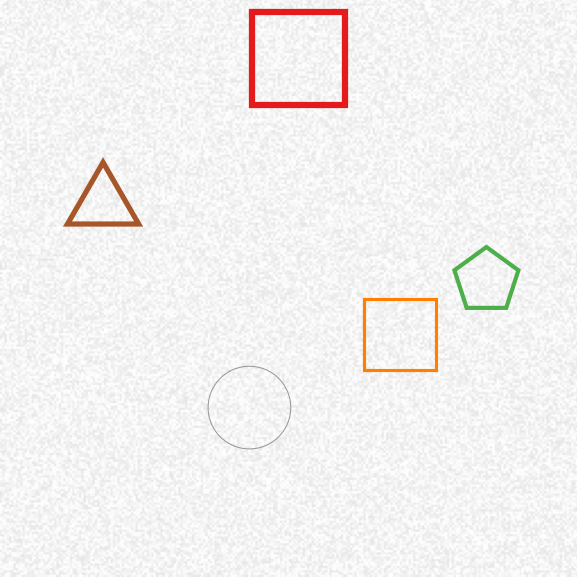[{"shape": "square", "thickness": 3, "radius": 0.4, "center": [0.517, 0.898]}, {"shape": "pentagon", "thickness": 2, "radius": 0.29, "center": [0.842, 0.513]}, {"shape": "square", "thickness": 1.5, "radius": 0.31, "center": [0.693, 0.419]}, {"shape": "triangle", "thickness": 2.5, "radius": 0.36, "center": [0.178, 0.647]}, {"shape": "circle", "thickness": 0.5, "radius": 0.36, "center": [0.432, 0.293]}]